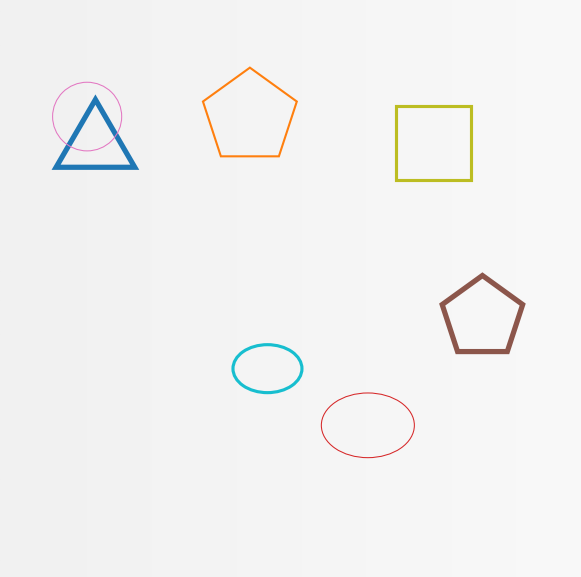[{"shape": "triangle", "thickness": 2.5, "radius": 0.39, "center": [0.164, 0.749]}, {"shape": "pentagon", "thickness": 1, "radius": 0.42, "center": [0.43, 0.797]}, {"shape": "oval", "thickness": 0.5, "radius": 0.4, "center": [0.633, 0.263]}, {"shape": "pentagon", "thickness": 2.5, "radius": 0.36, "center": [0.83, 0.449]}, {"shape": "circle", "thickness": 0.5, "radius": 0.3, "center": [0.15, 0.797]}, {"shape": "square", "thickness": 1.5, "radius": 0.32, "center": [0.746, 0.751]}, {"shape": "oval", "thickness": 1.5, "radius": 0.3, "center": [0.46, 0.361]}]